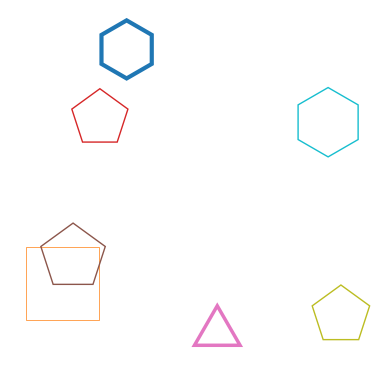[{"shape": "hexagon", "thickness": 3, "radius": 0.38, "center": [0.329, 0.872]}, {"shape": "square", "thickness": 0.5, "radius": 0.48, "center": [0.162, 0.263]}, {"shape": "pentagon", "thickness": 1, "radius": 0.38, "center": [0.259, 0.693]}, {"shape": "pentagon", "thickness": 1, "radius": 0.44, "center": [0.19, 0.333]}, {"shape": "triangle", "thickness": 2.5, "radius": 0.34, "center": [0.564, 0.137]}, {"shape": "pentagon", "thickness": 1, "radius": 0.39, "center": [0.885, 0.181]}, {"shape": "hexagon", "thickness": 1, "radius": 0.45, "center": [0.852, 0.683]}]